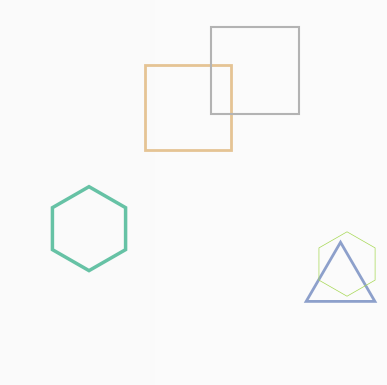[{"shape": "hexagon", "thickness": 2.5, "radius": 0.55, "center": [0.23, 0.406]}, {"shape": "triangle", "thickness": 2, "radius": 0.51, "center": [0.879, 0.268]}, {"shape": "hexagon", "thickness": 0.5, "radius": 0.42, "center": [0.896, 0.314]}, {"shape": "square", "thickness": 2, "radius": 0.56, "center": [0.485, 0.721]}, {"shape": "square", "thickness": 1.5, "radius": 0.57, "center": [0.658, 0.818]}]